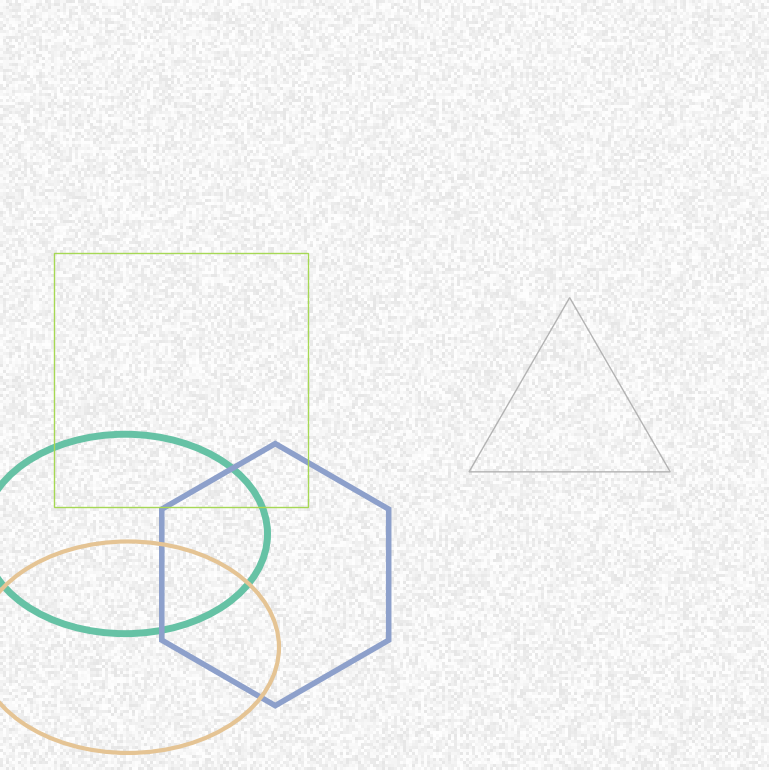[{"shape": "oval", "thickness": 2.5, "radius": 0.92, "center": [0.162, 0.307]}, {"shape": "hexagon", "thickness": 2, "radius": 0.85, "center": [0.357, 0.254]}, {"shape": "square", "thickness": 0.5, "radius": 0.83, "center": [0.235, 0.506]}, {"shape": "oval", "thickness": 1.5, "radius": 0.98, "center": [0.166, 0.159]}, {"shape": "triangle", "thickness": 0.5, "radius": 0.75, "center": [0.74, 0.463]}]